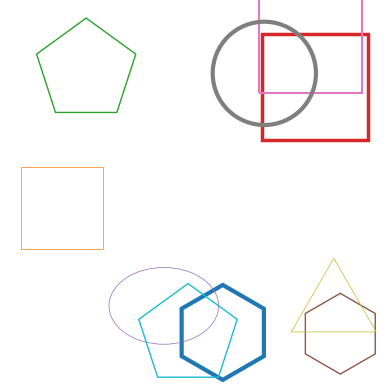[{"shape": "hexagon", "thickness": 3, "radius": 0.62, "center": [0.579, 0.137]}, {"shape": "square", "thickness": 0.5, "radius": 0.53, "center": [0.162, 0.461]}, {"shape": "pentagon", "thickness": 1, "radius": 0.68, "center": [0.224, 0.818]}, {"shape": "square", "thickness": 2.5, "radius": 0.69, "center": [0.817, 0.774]}, {"shape": "oval", "thickness": 0.5, "radius": 0.71, "center": [0.425, 0.206]}, {"shape": "hexagon", "thickness": 1, "radius": 0.52, "center": [0.884, 0.133]}, {"shape": "square", "thickness": 1.5, "radius": 0.67, "center": [0.807, 0.894]}, {"shape": "circle", "thickness": 3, "radius": 0.67, "center": [0.687, 0.809]}, {"shape": "triangle", "thickness": 0.5, "radius": 0.64, "center": [0.867, 0.202]}, {"shape": "pentagon", "thickness": 1, "radius": 0.67, "center": [0.488, 0.129]}]